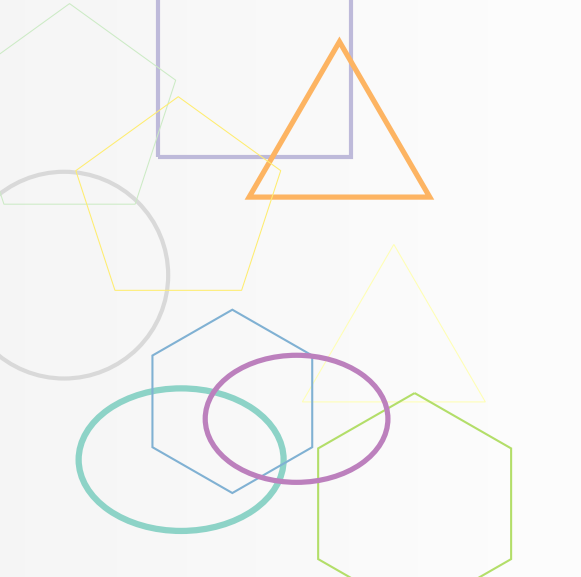[{"shape": "oval", "thickness": 3, "radius": 0.88, "center": [0.312, 0.203]}, {"shape": "triangle", "thickness": 0.5, "radius": 0.91, "center": [0.678, 0.394]}, {"shape": "square", "thickness": 2, "radius": 0.83, "center": [0.438, 0.893]}, {"shape": "hexagon", "thickness": 1, "radius": 0.79, "center": [0.4, 0.304]}, {"shape": "triangle", "thickness": 2.5, "radius": 0.9, "center": [0.584, 0.748]}, {"shape": "hexagon", "thickness": 1, "radius": 0.96, "center": [0.713, 0.127]}, {"shape": "circle", "thickness": 2, "radius": 0.89, "center": [0.11, 0.523]}, {"shape": "oval", "thickness": 2.5, "radius": 0.79, "center": [0.51, 0.274]}, {"shape": "pentagon", "thickness": 0.5, "radius": 0.96, "center": [0.12, 0.801]}, {"shape": "pentagon", "thickness": 0.5, "radius": 0.93, "center": [0.307, 0.646]}]